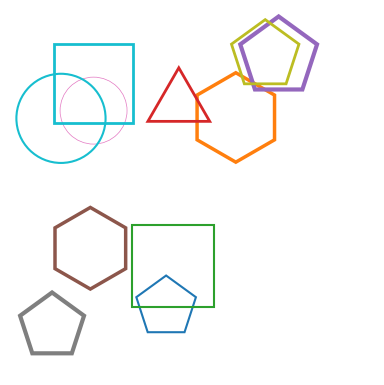[{"shape": "pentagon", "thickness": 1.5, "radius": 0.41, "center": [0.431, 0.203]}, {"shape": "hexagon", "thickness": 2.5, "radius": 0.58, "center": [0.612, 0.695]}, {"shape": "square", "thickness": 1.5, "radius": 0.53, "center": [0.45, 0.309]}, {"shape": "triangle", "thickness": 2, "radius": 0.46, "center": [0.464, 0.731]}, {"shape": "pentagon", "thickness": 3, "radius": 0.52, "center": [0.724, 0.852]}, {"shape": "hexagon", "thickness": 2.5, "radius": 0.53, "center": [0.235, 0.355]}, {"shape": "circle", "thickness": 0.5, "radius": 0.43, "center": [0.243, 0.713]}, {"shape": "pentagon", "thickness": 3, "radius": 0.44, "center": [0.135, 0.153]}, {"shape": "pentagon", "thickness": 2, "radius": 0.46, "center": [0.689, 0.857]}, {"shape": "square", "thickness": 2, "radius": 0.51, "center": [0.243, 0.783]}, {"shape": "circle", "thickness": 1.5, "radius": 0.58, "center": [0.158, 0.693]}]